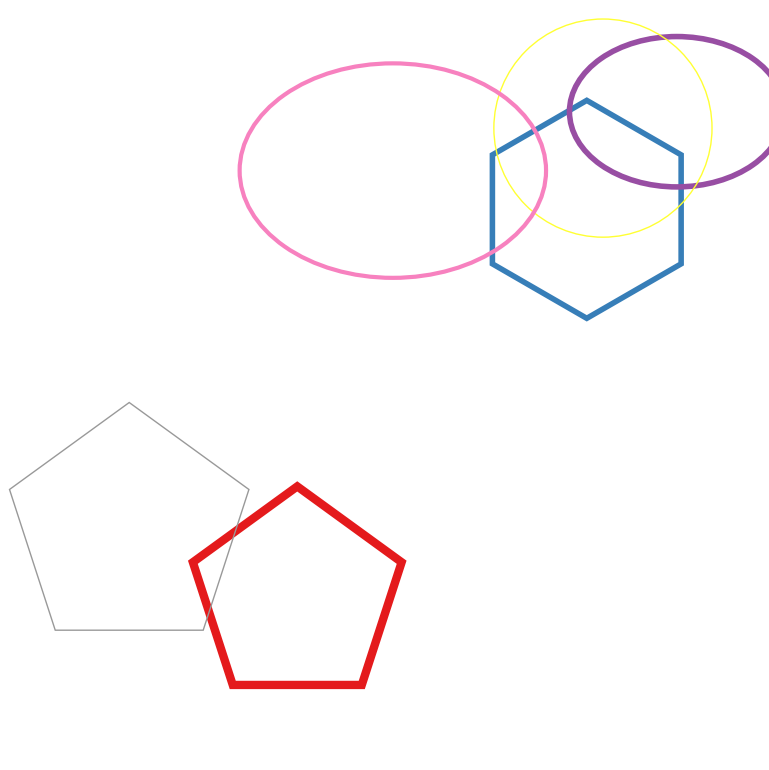[{"shape": "pentagon", "thickness": 3, "radius": 0.71, "center": [0.386, 0.226]}, {"shape": "hexagon", "thickness": 2, "radius": 0.71, "center": [0.762, 0.728]}, {"shape": "oval", "thickness": 2, "radius": 0.7, "center": [0.879, 0.855]}, {"shape": "circle", "thickness": 0.5, "radius": 0.71, "center": [0.783, 0.834]}, {"shape": "oval", "thickness": 1.5, "radius": 0.99, "center": [0.51, 0.778]}, {"shape": "pentagon", "thickness": 0.5, "radius": 0.82, "center": [0.168, 0.314]}]